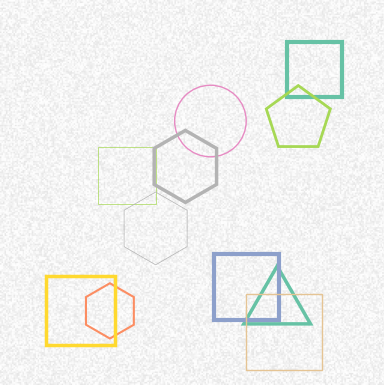[{"shape": "square", "thickness": 3, "radius": 0.36, "center": [0.817, 0.82]}, {"shape": "triangle", "thickness": 2.5, "radius": 0.5, "center": [0.72, 0.209]}, {"shape": "hexagon", "thickness": 1.5, "radius": 0.36, "center": [0.285, 0.192]}, {"shape": "square", "thickness": 3, "radius": 0.43, "center": [0.641, 0.255]}, {"shape": "circle", "thickness": 1, "radius": 0.46, "center": [0.547, 0.686]}, {"shape": "square", "thickness": 0.5, "radius": 0.38, "center": [0.33, 0.544]}, {"shape": "pentagon", "thickness": 2, "radius": 0.44, "center": [0.775, 0.69]}, {"shape": "square", "thickness": 2.5, "radius": 0.45, "center": [0.209, 0.192]}, {"shape": "square", "thickness": 1, "radius": 0.49, "center": [0.738, 0.138]}, {"shape": "hexagon", "thickness": 0.5, "radius": 0.47, "center": [0.404, 0.407]}, {"shape": "hexagon", "thickness": 2.5, "radius": 0.47, "center": [0.482, 0.568]}]